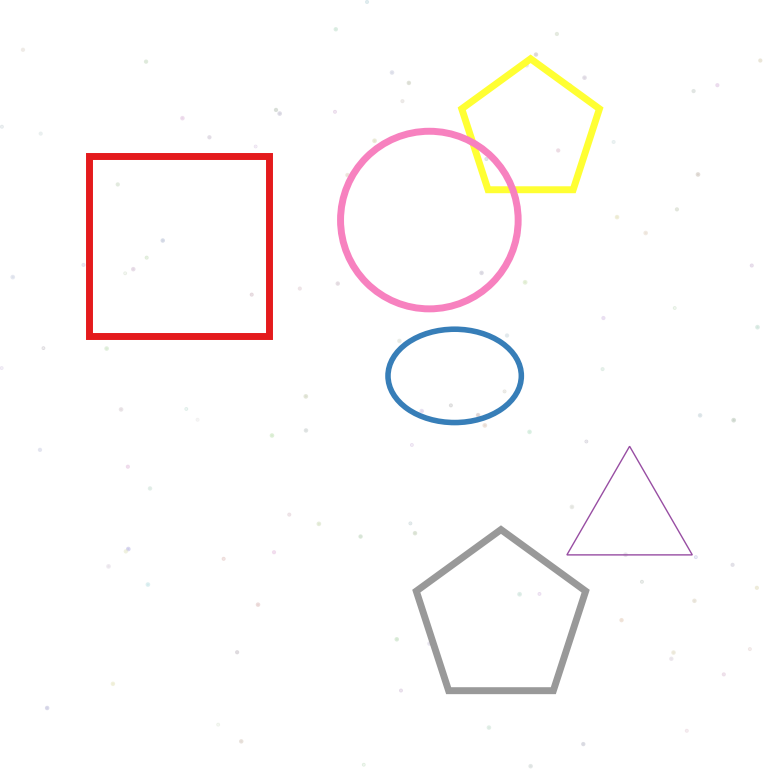[{"shape": "square", "thickness": 2.5, "radius": 0.58, "center": [0.232, 0.681]}, {"shape": "oval", "thickness": 2, "radius": 0.43, "center": [0.59, 0.512]}, {"shape": "triangle", "thickness": 0.5, "radius": 0.47, "center": [0.818, 0.326]}, {"shape": "pentagon", "thickness": 2.5, "radius": 0.47, "center": [0.689, 0.83]}, {"shape": "circle", "thickness": 2.5, "radius": 0.58, "center": [0.558, 0.714]}, {"shape": "pentagon", "thickness": 2.5, "radius": 0.58, "center": [0.651, 0.197]}]